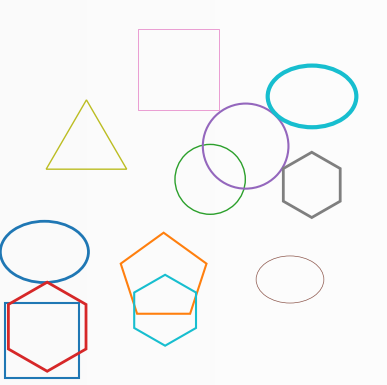[{"shape": "square", "thickness": 1.5, "radius": 0.48, "center": [0.108, 0.116]}, {"shape": "oval", "thickness": 2, "radius": 0.57, "center": [0.115, 0.346]}, {"shape": "pentagon", "thickness": 1.5, "radius": 0.58, "center": [0.422, 0.279]}, {"shape": "circle", "thickness": 1, "radius": 0.45, "center": [0.542, 0.534]}, {"shape": "hexagon", "thickness": 2, "radius": 0.58, "center": [0.122, 0.151]}, {"shape": "circle", "thickness": 1.5, "radius": 0.55, "center": [0.634, 0.621]}, {"shape": "oval", "thickness": 0.5, "radius": 0.44, "center": [0.748, 0.274]}, {"shape": "square", "thickness": 0.5, "radius": 0.52, "center": [0.461, 0.819]}, {"shape": "hexagon", "thickness": 2, "radius": 0.42, "center": [0.805, 0.52]}, {"shape": "triangle", "thickness": 1, "radius": 0.6, "center": [0.223, 0.621]}, {"shape": "oval", "thickness": 3, "radius": 0.57, "center": [0.805, 0.75]}, {"shape": "hexagon", "thickness": 1.5, "radius": 0.46, "center": [0.426, 0.194]}]